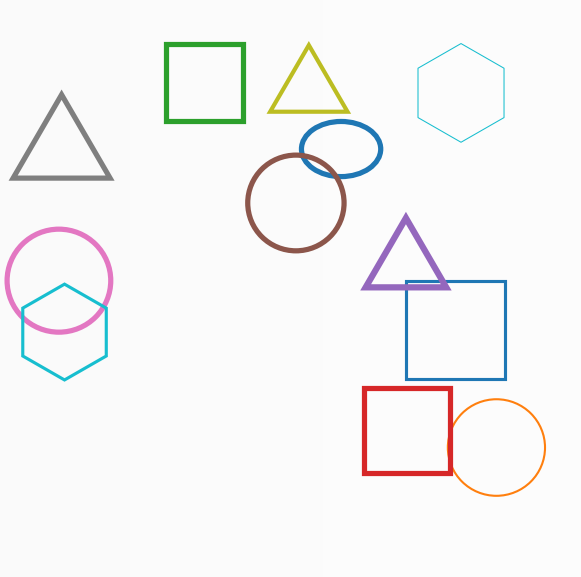[{"shape": "square", "thickness": 1.5, "radius": 0.43, "center": [0.784, 0.427]}, {"shape": "oval", "thickness": 2.5, "radius": 0.34, "center": [0.587, 0.741]}, {"shape": "circle", "thickness": 1, "radius": 0.42, "center": [0.854, 0.224]}, {"shape": "square", "thickness": 2.5, "radius": 0.33, "center": [0.352, 0.856]}, {"shape": "square", "thickness": 2.5, "radius": 0.37, "center": [0.701, 0.253]}, {"shape": "triangle", "thickness": 3, "radius": 0.4, "center": [0.698, 0.542]}, {"shape": "circle", "thickness": 2.5, "radius": 0.41, "center": [0.509, 0.648]}, {"shape": "circle", "thickness": 2.5, "radius": 0.45, "center": [0.101, 0.513]}, {"shape": "triangle", "thickness": 2.5, "radius": 0.48, "center": [0.106, 0.739]}, {"shape": "triangle", "thickness": 2, "radius": 0.38, "center": [0.531, 0.844]}, {"shape": "hexagon", "thickness": 0.5, "radius": 0.43, "center": [0.793, 0.838]}, {"shape": "hexagon", "thickness": 1.5, "radius": 0.41, "center": [0.111, 0.424]}]